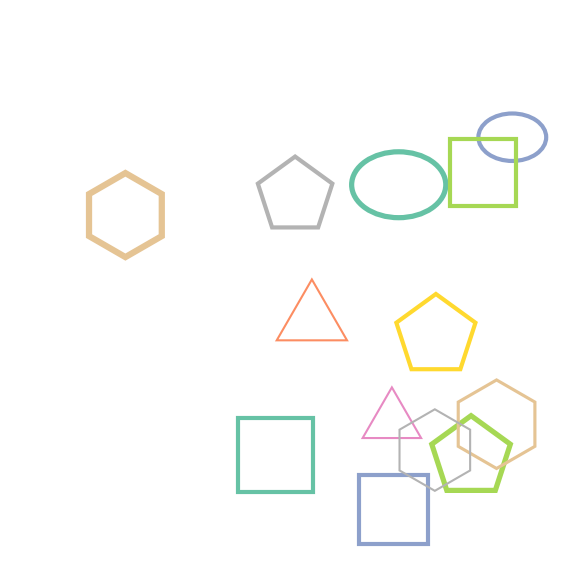[{"shape": "square", "thickness": 2, "radius": 0.32, "center": [0.477, 0.211]}, {"shape": "oval", "thickness": 2.5, "radius": 0.41, "center": [0.69, 0.679]}, {"shape": "triangle", "thickness": 1, "radius": 0.35, "center": [0.54, 0.445]}, {"shape": "oval", "thickness": 2, "radius": 0.29, "center": [0.887, 0.762]}, {"shape": "square", "thickness": 2, "radius": 0.3, "center": [0.681, 0.117]}, {"shape": "triangle", "thickness": 1, "radius": 0.29, "center": [0.679, 0.27]}, {"shape": "square", "thickness": 2, "radius": 0.29, "center": [0.837, 0.701]}, {"shape": "pentagon", "thickness": 2.5, "radius": 0.36, "center": [0.816, 0.208]}, {"shape": "pentagon", "thickness": 2, "radius": 0.36, "center": [0.755, 0.418]}, {"shape": "hexagon", "thickness": 3, "radius": 0.36, "center": [0.217, 0.627]}, {"shape": "hexagon", "thickness": 1.5, "radius": 0.38, "center": [0.86, 0.265]}, {"shape": "hexagon", "thickness": 1, "radius": 0.35, "center": [0.753, 0.22]}, {"shape": "pentagon", "thickness": 2, "radius": 0.34, "center": [0.511, 0.66]}]